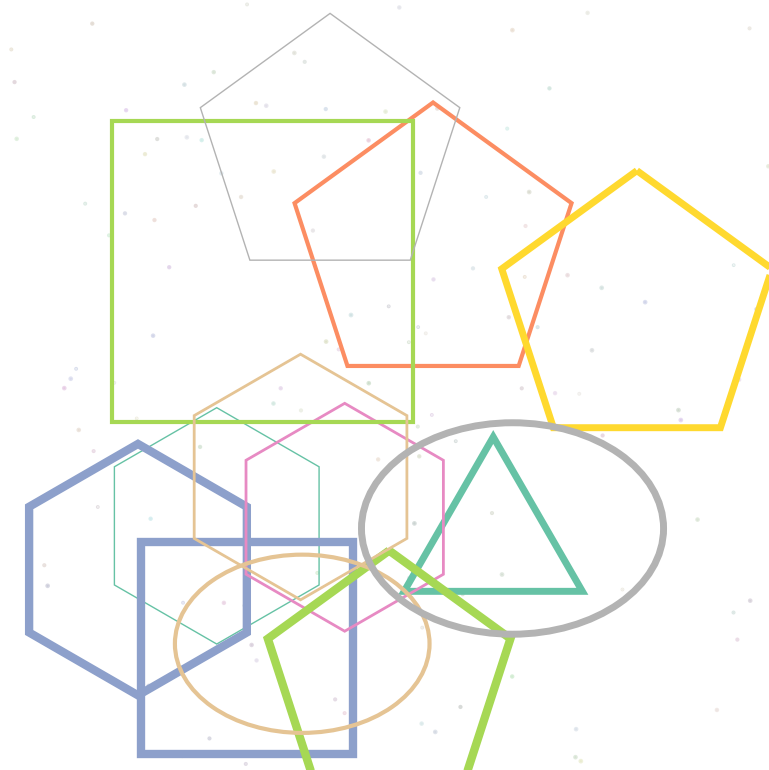[{"shape": "hexagon", "thickness": 0.5, "radius": 0.77, "center": [0.281, 0.317]}, {"shape": "triangle", "thickness": 2.5, "radius": 0.67, "center": [0.641, 0.299]}, {"shape": "pentagon", "thickness": 1.5, "radius": 0.95, "center": [0.562, 0.678]}, {"shape": "hexagon", "thickness": 3, "radius": 0.82, "center": [0.179, 0.26]}, {"shape": "square", "thickness": 3, "radius": 0.69, "center": [0.32, 0.158]}, {"shape": "hexagon", "thickness": 1, "radius": 0.74, "center": [0.448, 0.328]}, {"shape": "square", "thickness": 1.5, "radius": 0.98, "center": [0.341, 0.648]}, {"shape": "pentagon", "thickness": 3, "radius": 0.83, "center": [0.505, 0.119]}, {"shape": "pentagon", "thickness": 2.5, "radius": 0.92, "center": [0.827, 0.594]}, {"shape": "hexagon", "thickness": 1, "radius": 0.8, "center": [0.39, 0.381]}, {"shape": "oval", "thickness": 1.5, "radius": 0.83, "center": [0.393, 0.164]}, {"shape": "pentagon", "thickness": 0.5, "radius": 0.89, "center": [0.429, 0.805]}, {"shape": "oval", "thickness": 2.5, "radius": 0.98, "center": [0.666, 0.314]}]